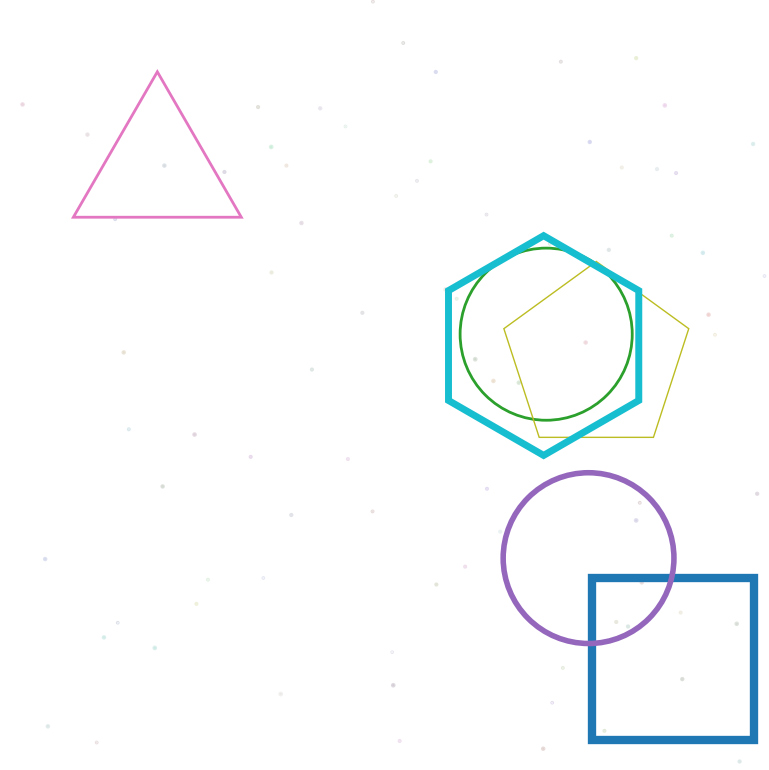[{"shape": "square", "thickness": 3, "radius": 0.53, "center": [0.874, 0.145]}, {"shape": "circle", "thickness": 1, "radius": 0.56, "center": [0.709, 0.566]}, {"shape": "circle", "thickness": 2, "radius": 0.55, "center": [0.764, 0.275]}, {"shape": "triangle", "thickness": 1, "radius": 0.63, "center": [0.204, 0.781]}, {"shape": "pentagon", "thickness": 0.5, "radius": 0.63, "center": [0.774, 0.534]}, {"shape": "hexagon", "thickness": 2.5, "radius": 0.71, "center": [0.706, 0.551]}]